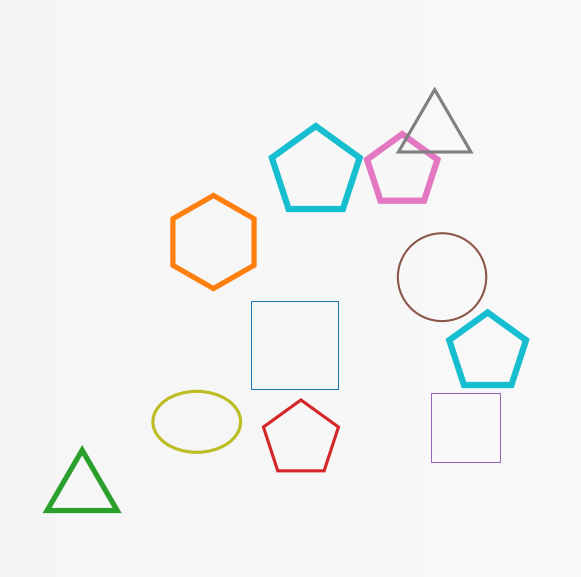[{"shape": "square", "thickness": 0.5, "radius": 0.38, "center": [0.507, 0.402]}, {"shape": "hexagon", "thickness": 2.5, "radius": 0.4, "center": [0.367, 0.58]}, {"shape": "triangle", "thickness": 2.5, "radius": 0.35, "center": [0.141, 0.15]}, {"shape": "pentagon", "thickness": 1.5, "radius": 0.34, "center": [0.518, 0.239]}, {"shape": "square", "thickness": 0.5, "radius": 0.3, "center": [0.8, 0.259]}, {"shape": "circle", "thickness": 1, "radius": 0.38, "center": [0.761, 0.519]}, {"shape": "pentagon", "thickness": 3, "radius": 0.32, "center": [0.692, 0.703]}, {"shape": "triangle", "thickness": 1.5, "radius": 0.36, "center": [0.748, 0.772]}, {"shape": "oval", "thickness": 1.5, "radius": 0.38, "center": [0.338, 0.269]}, {"shape": "pentagon", "thickness": 3, "radius": 0.35, "center": [0.839, 0.389]}, {"shape": "pentagon", "thickness": 3, "radius": 0.4, "center": [0.543, 0.701]}]